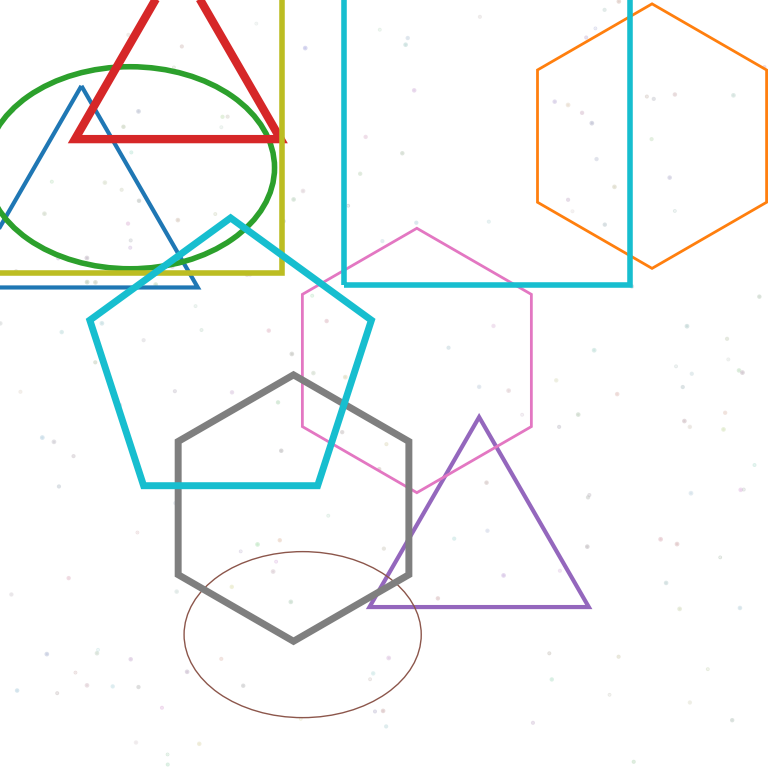[{"shape": "triangle", "thickness": 1.5, "radius": 0.87, "center": [0.106, 0.714]}, {"shape": "hexagon", "thickness": 1, "radius": 0.86, "center": [0.847, 0.823]}, {"shape": "oval", "thickness": 2, "radius": 0.94, "center": [0.169, 0.782]}, {"shape": "triangle", "thickness": 3, "radius": 0.77, "center": [0.231, 0.896]}, {"shape": "triangle", "thickness": 1.5, "radius": 0.82, "center": [0.622, 0.294]}, {"shape": "oval", "thickness": 0.5, "radius": 0.77, "center": [0.393, 0.176]}, {"shape": "hexagon", "thickness": 1, "radius": 0.86, "center": [0.541, 0.532]}, {"shape": "hexagon", "thickness": 2.5, "radius": 0.86, "center": [0.381, 0.34]}, {"shape": "square", "thickness": 2, "radius": 0.99, "center": [0.167, 0.845]}, {"shape": "pentagon", "thickness": 2.5, "radius": 0.96, "center": [0.3, 0.525]}, {"shape": "square", "thickness": 2, "radius": 0.93, "center": [0.632, 0.816]}]